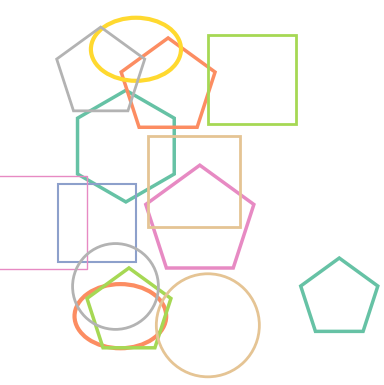[{"shape": "hexagon", "thickness": 2.5, "radius": 0.73, "center": [0.327, 0.621]}, {"shape": "pentagon", "thickness": 2.5, "radius": 0.53, "center": [0.881, 0.224]}, {"shape": "oval", "thickness": 3, "radius": 0.6, "center": [0.313, 0.179]}, {"shape": "pentagon", "thickness": 2.5, "radius": 0.64, "center": [0.437, 0.773]}, {"shape": "square", "thickness": 1.5, "radius": 0.51, "center": [0.252, 0.422]}, {"shape": "square", "thickness": 1, "radius": 0.6, "center": [0.107, 0.422]}, {"shape": "pentagon", "thickness": 2.5, "radius": 0.74, "center": [0.519, 0.423]}, {"shape": "pentagon", "thickness": 2.5, "radius": 0.57, "center": [0.335, 0.189]}, {"shape": "square", "thickness": 2, "radius": 0.57, "center": [0.655, 0.794]}, {"shape": "oval", "thickness": 3, "radius": 0.58, "center": [0.353, 0.872]}, {"shape": "circle", "thickness": 2, "radius": 0.67, "center": [0.54, 0.155]}, {"shape": "square", "thickness": 2, "radius": 0.59, "center": [0.504, 0.529]}, {"shape": "circle", "thickness": 2, "radius": 0.56, "center": [0.3, 0.256]}, {"shape": "pentagon", "thickness": 2, "radius": 0.6, "center": [0.262, 0.809]}]